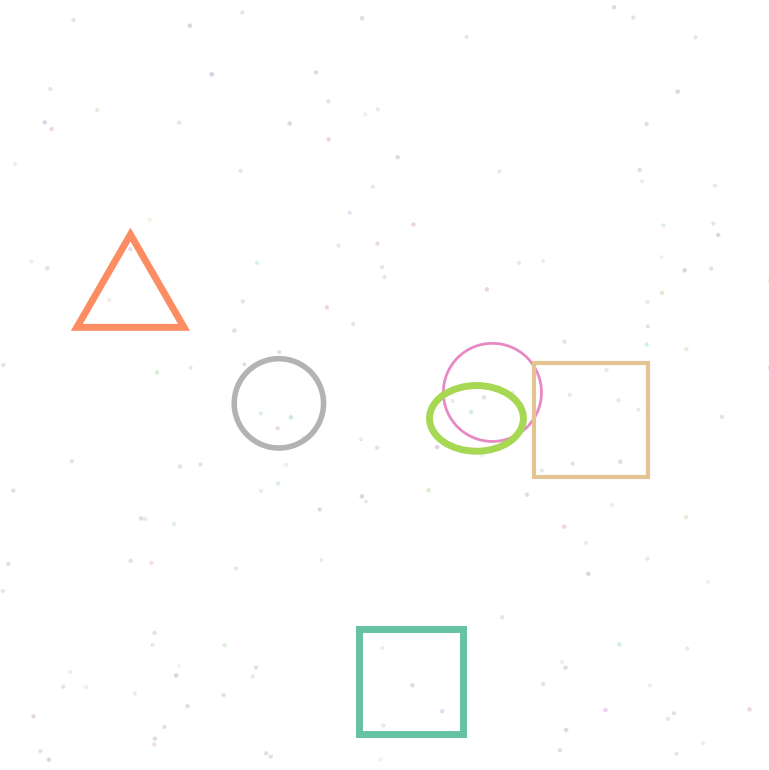[{"shape": "square", "thickness": 2.5, "radius": 0.34, "center": [0.534, 0.115]}, {"shape": "triangle", "thickness": 2.5, "radius": 0.4, "center": [0.169, 0.615]}, {"shape": "circle", "thickness": 1, "radius": 0.32, "center": [0.639, 0.49]}, {"shape": "oval", "thickness": 2.5, "radius": 0.3, "center": [0.619, 0.457]}, {"shape": "square", "thickness": 1.5, "radius": 0.37, "center": [0.768, 0.454]}, {"shape": "circle", "thickness": 2, "radius": 0.29, "center": [0.362, 0.476]}]